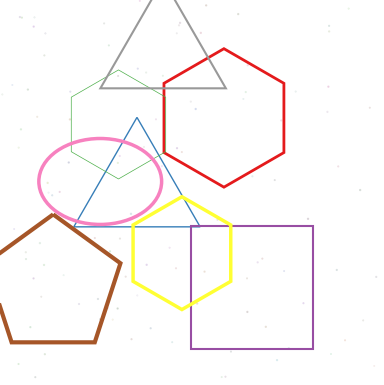[{"shape": "hexagon", "thickness": 2, "radius": 0.9, "center": [0.582, 0.694]}, {"shape": "triangle", "thickness": 1, "radius": 0.95, "center": [0.356, 0.506]}, {"shape": "hexagon", "thickness": 0.5, "radius": 0.71, "center": [0.308, 0.677]}, {"shape": "square", "thickness": 1.5, "radius": 0.8, "center": [0.654, 0.254]}, {"shape": "hexagon", "thickness": 2.5, "radius": 0.73, "center": [0.473, 0.342]}, {"shape": "pentagon", "thickness": 3, "radius": 0.92, "center": [0.138, 0.259]}, {"shape": "oval", "thickness": 2.5, "radius": 0.8, "center": [0.26, 0.529]}, {"shape": "triangle", "thickness": 1.5, "radius": 0.94, "center": [0.424, 0.865]}]